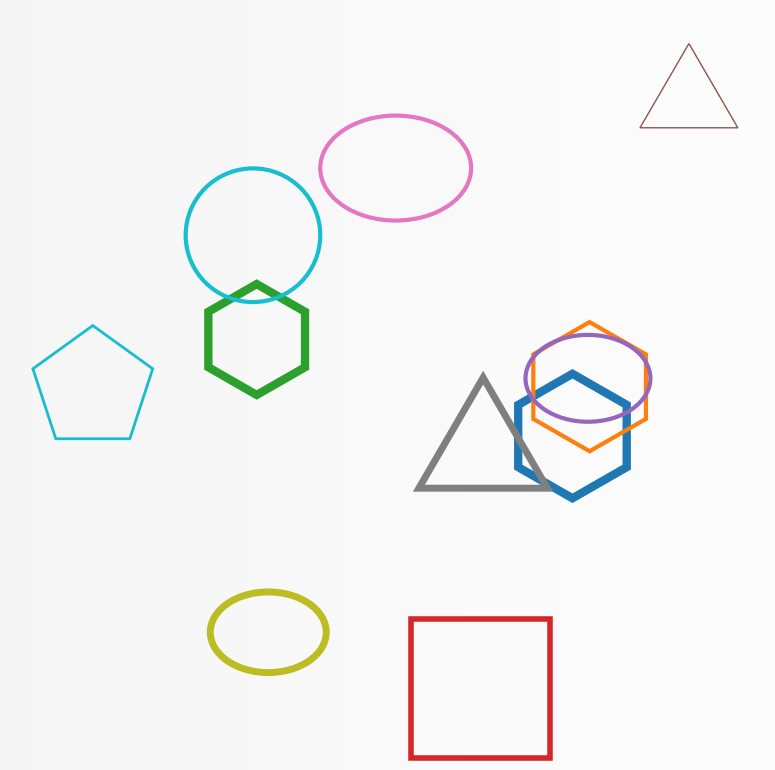[{"shape": "hexagon", "thickness": 3, "radius": 0.4, "center": [0.739, 0.434]}, {"shape": "hexagon", "thickness": 1.5, "radius": 0.42, "center": [0.761, 0.498]}, {"shape": "hexagon", "thickness": 3, "radius": 0.36, "center": [0.331, 0.559]}, {"shape": "square", "thickness": 2, "radius": 0.45, "center": [0.62, 0.106]}, {"shape": "oval", "thickness": 1.5, "radius": 0.4, "center": [0.759, 0.509]}, {"shape": "triangle", "thickness": 0.5, "radius": 0.36, "center": [0.889, 0.87]}, {"shape": "oval", "thickness": 1.5, "radius": 0.49, "center": [0.511, 0.782]}, {"shape": "triangle", "thickness": 2.5, "radius": 0.48, "center": [0.623, 0.414]}, {"shape": "oval", "thickness": 2.5, "radius": 0.37, "center": [0.346, 0.179]}, {"shape": "pentagon", "thickness": 1, "radius": 0.41, "center": [0.12, 0.496]}, {"shape": "circle", "thickness": 1.5, "radius": 0.43, "center": [0.326, 0.695]}]